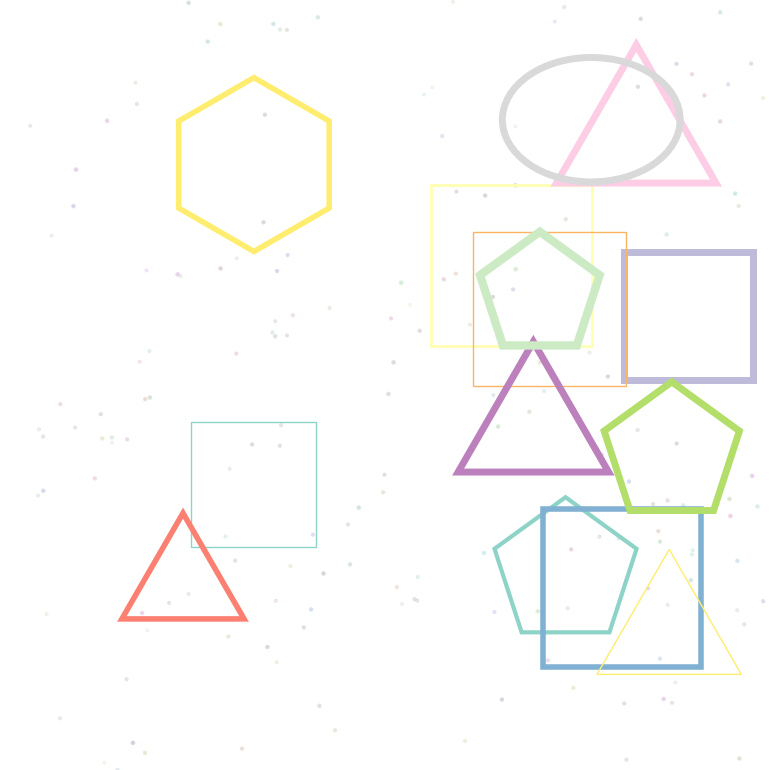[{"shape": "square", "thickness": 0.5, "radius": 0.41, "center": [0.329, 0.37]}, {"shape": "pentagon", "thickness": 1.5, "radius": 0.48, "center": [0.734, 0.257]}, {"shape": "square", "thickness": 1, "radius": 0.52, "center": [0.664, 0.656]}, {"shape": "square", "thickness": 2.5, "radius": 0.42, "center": [0.895, 0.59]}, {"shape": "triangle", "thickness": 2, "radius": 0.46, "center": [0.238, 0.242]}, {"shape": "square", "thickness": 2, "radius": 0.51, "center": [0.808, 0.237]}, {"shape": "square", "thickness": 0.5, "radius": 0.5, "center": [0.714, 0.599]}, {"shape": "pentagon", "thickness": 2.5, "radius": 0.46, "center": [0.872, 0.412]}, {"shape": "triangle", "thickness": 2.5, "radius": 0.6, "center": [0.826, 0.822]}, {"shape": "oval", "thickness": 2.5, "radius": 0.58, "center": [0.768, 0.845]}, {"shape": "triangle", "thickness": 2.5, "radius": 0.56, "center": [0.693, 0.443]}, {"shape": "pentagon", "thickness": 3, "radius": 0.41, "center": [0.701, 0.617]}, {"shape": "triangle", "thickness": 0.5, "radius": 0.54, "center": [0.869, 0.178]}, {"shape": "hexagon", "thickness": 2, "radius": 0.56, "center": [0.33, 0.786]}]